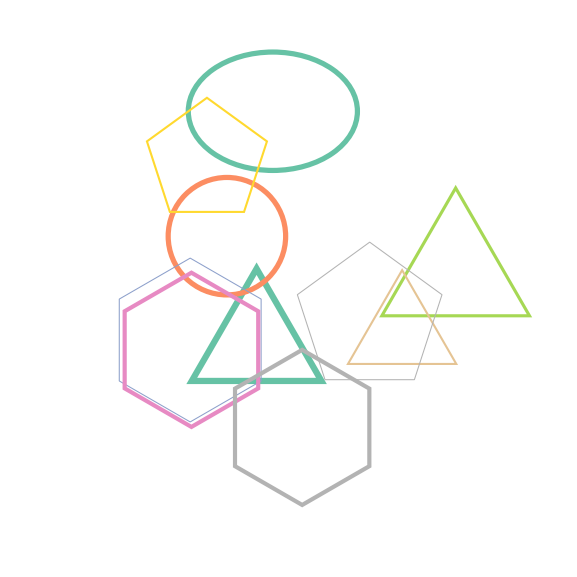[{"shape": "triangle", "thickness": 3, "radius": 0.65, "center": [0.444, 0.404]}, {"shape": "oval", "thickness": 2.5, "radius": 0.73, "center": [0.472, 0.807]}, {"shape": "circle", "thickness": 2.5, "radius": 0.51, "center": [0.393, 0.59]}, {"shape": "hexagon", "thickness": 0.5, "radius": 0.71, "center": [0.329, 0.41]}, {"shape": "hexagon", "thickness": 2, "radius": 0.67, "center": [0.331, 0.393]}, {"shape": "triangle", "thickness": 1.5, "radius": 0.74, "center": [0.789, 0.526]}, {"shape": "pentagon", "thickness": 1, "radius": 0.55, "center": [0.358, 0.721]}, {"shape": "triangle", "thickness": 1, "radius": 0.54, "center": [0.696, 0.423]}, {"shape": "pentagon", "thickness": 0.5, "radius": 0.66, "center": [0.64, 0.448]}, {"shape": "hexagon", "thickness": 2, "radius": 0.67, "center": [0.523, 0.259]}]